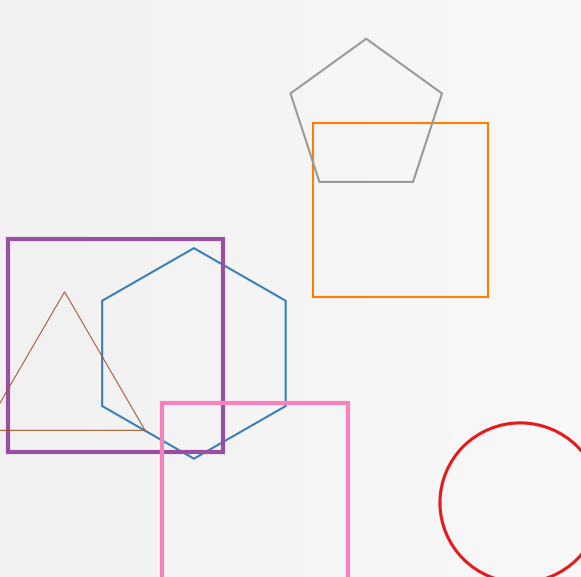[{"shape": "circle", "thickness": 1.5, "radius": 0.69, "center": [0.895, 0.129]}, {"shape": "hexagon", "thickness": 1, "radius": 0.91, "center": [0.334, 0.387]}, {"shape": "square", "thickness": 2, "radius": 0.92, "center": [0.198, 0.401]}, {"shape": "square", "thickness": 1, "radius": 0.75, "center": [0.689, 0.635]}, {"shape": "triangle", "thickness": 0.5, "radius": 0.8, "center": [0.111, 0.334]}, {"shape": "square", "thickness": 2, "radius": 0.8, "center": [0.439, 0.141]}, {"shape": "pentagon", "thickness": 1, "radius": 0.69, "center": [0.63, 0.795]}]